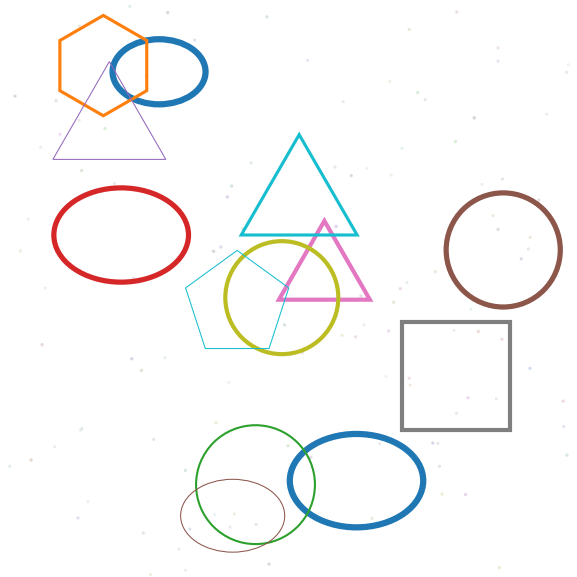[{"shape": "oval", "thickness": 3, "radius": 0.4, "center": [0.275, 0.875]}, {"shape": "oval", "thickness": 3, "radius": 0.58, "center": [0.617, 0.167]}, {"shape": "hexagon", "thickness": 1.5, "radius": 0.43, "center": [0.179, 0.886]}, {"shape": "circle", "thickness": 1, "radius": 0.51, "center": [0.442, 0.16]}, {"shape": "oval", "thickness": 2.5, "radius": 0.58, "center": [0.21, 0.592]}, {"shape": "triangle", "thickness": 0.5, "radius": 0.56, "center": [0.189, 0.78]}, {"shape": "oval", "thickness": 0.5, "radius": 0.45, "center": [0.403, 0.106]}, {"shape": "circle", "thickness": 2.5, "radius": 0.49, "center": [0.871, 0.566]}, {"shape": "triangle", "thickness": 2, "radius": 0.45, "center": [0.562, 0.526]}, {"shape": "square", "thickness": 2, "radius": 0.47, "center": [0.79, 0.348]}, {"shape": "circle", "thickness": 2, "radius": 0.49, "center": [0.488, 0.484]}, {"shape": "pentagon", "thickness": 0.5, "radius": 0.47, "center": [0.411, 0.472]}, {"shape": "triangle", "thickness": 1.5, "radius": 0.58, "center": [0.518, 0.65]}]